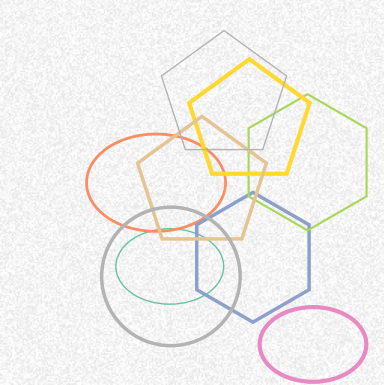[{"shape": "oval", "thickness": 1, "radius": 0.7, "center": [0.441, 0.308]}, {"shape": "oval", "thickness": 2, "radius": 0.9, "center": [0.405, 0.525]}, {"shape": "hexagon", "thickness": 2.5, "radius": 0.84, "center": [0.657, 0.332]}, {"shape": "oval", "thickness": 3, "radius": 0.69, "center": [0.813, 0.105]}, {"shape": "hexagon", "thickness": 1.5, "radius": 0.88, "center": [0.799, 0.578]}, {"shape": "pentagon", "thickness": 3, "radius": 0.82, "center": [0.648, 0.682]}, {"shape": "pentagon", "thickness": 2.5, "radius": 0.88, "center": [0.525, 0.522]}, {"shape": "circle", "thickness": 2.5, "radius": 0.9, "center": [0.444, 0.282]}, {"shape": "pentagon", "thickness": 1, "radius": 0.85, "center": [0.582, 0.75]}]